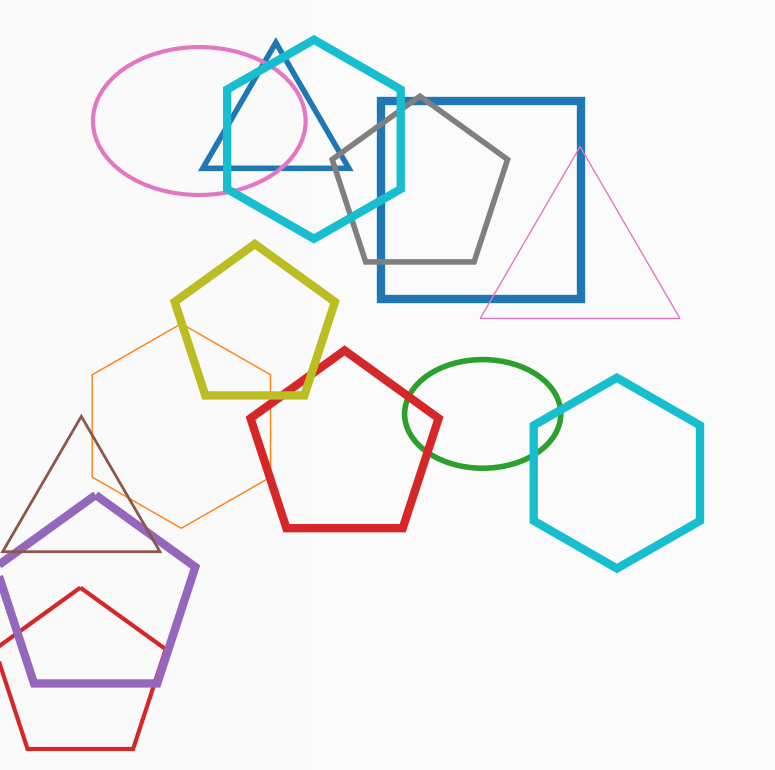[{"shape": "square", "thickness": 3, "radius": 0.64, "center": [0.62, 0.74]}, {"shape": "triangle", "thickness": 2, "radius": 0.54, "center": [0.356, 0.836]}, {"shape": "hexagon", "thickness": 0.5, "radius": 0.66, "center": [0.234, 0.447]}, {"shape": "oval", "thickness": 2, "radius": 0.5, "center": [0.623, 0.462]}, {"shape": "pentagon", "thickness": 1.5, "radius": 0.58, "center": [0.104, 0.121]}, {"shape": "pentagon", "thickness": 3, "radius": 0.64, "center": [0.445, 0.417]}, {"shape": "pentagon", "thickness": 3, "radius": 0.68, "center": [0.123, 0.222]}, {"shape": "triangle", "thickness": 1, "radius": 0.59, "center": [0.105, 0.342]}, {"shape": "oval", "thickness": 1.5, "radius": 0.69, "center": [0.257, 0.843]}, {"shape": "triangle", "thickness": 0.5, "radius": 0.74, "center": [0.749, 0.661]}, {"shape": "pentagon", "thickness": 2, "radius": 0.59, "center": [0.542, 0.756]}, {"shape": "pentagon", "thickness": 3, "radius": 0.54, "center": [0.329, 0.574]}, {"shape": "hexagon", "thickness": 3, "radius": 0.62, "center": [0.796, 0.386]}, {"shape": "hexagon", "thickness": 3, "radius": 0.65, "center": [0.405, 0.819]}]